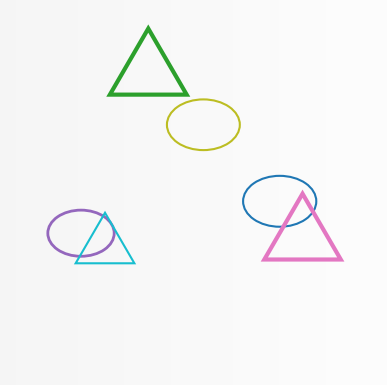[{"shape": "oval", "thickness": 1.5, "radius": 0.47, "center": [0.722, 0.477]}, {"shape": "triangle", "thickness": 3, "radius": 0.57, "center": [0.383, 0.811]}, {"shape": "oval", "thickness": 2, "radius": 0.43, "center": [0.209, 0.394]}, {"shape": "triangle", "thickness": 3, "radius": 0.57, "center": [0.781, 0.383]}, {"shape": "oval", "thickness": 1.5, "radius": 0.47, "center": [0.525, 0.676]}, {"shape": "triangle", "thickness": 1.5, "radius": 0.44, "center": [0.271, 0.36]}]